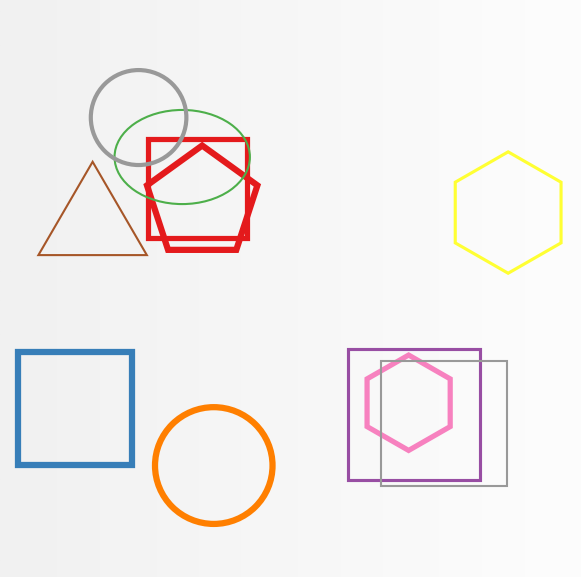[{"shape": "pentagon", "thickness": 3, "radius": 0.5, "center": [0.348, 0.647]}, {"shape": "square", "thickness": 2.5, "radius": 0.43, "center": [0.34, 0.672]}, {"shape": "square", "thickness": 3, "radius": 0.49, "center": [0.129, 0.292]}, {"shape": "oval", "thickness": 1, "radius": 0.58, "center": [0.313, 0.727]}, {"shape": "square", "thickness": 1.5, "radius": 0.57, "center": [0.713, 0.281]}, {"shape": "circle", "thickness": 3, "radius": 0.51, "center": [0.368, 0.193]}, {"shape": "hexagon", "thickness": 1.5, "radius": 0.53, "center": [0.874, 0.631]}, {"shape": "triangle", "thickness": 1, "radius": 0.54, "center": [0.159, 0.611]}, {"shape": "hexagon", "thickness": 2.5, "radius": 0.41, "center": [0.703, 0.302]}, {"shape": "square", "thickness": 1, "radius": 0.54, "center": [0.764, 0.266]}, {"shape": "circle", "thickness": 2, "radius": 0.41, "center": [0.238, 0.796]}]